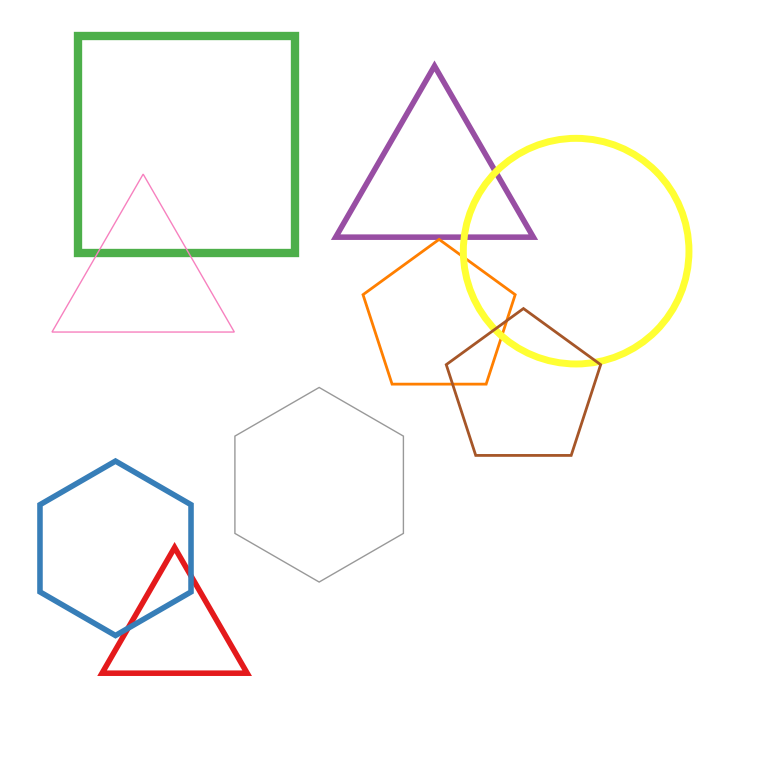[{"shape": "triangle", "thickness": 2, "radius": 0.54, "center": [0.227, 0.18]}, {"shape": "hexagon", "thickness": 2, "radius": 0.57, "center": [0.15, 0.288]}, {"shape": "square", "thickness": 3, "radius": 0.71, "center": [0.242, 0.812]}, {"shape": "triangle", "thickness": 2, "radius": 0.74, "center": [0.564, 0.766]}, {"shape": "pentagon", "thickness": 1, "radius": 0.52, "center": [0.57, 0.585]}, {"shape": "circle", "thickness": 2.5, "radius": 0.73, "center": [0.748, 0.674]}, {"shape": "pentagon", "thickness": 1, "radius": 0.53, "center": [0.68, 0.494]}, {"shape": "triangle", "thickness": 0.5, "radius": 0.68, "center": [0.186, 0.637]}, {"shape": "hexagon", "thickness": 0.5, "radius": 0.63, "center": [0.414, 0.37]}]